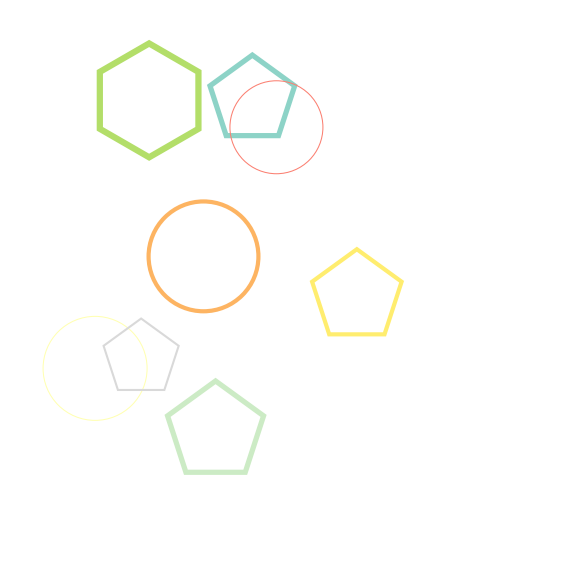[{"shape": "pentagon", "thickness": 2.5, "radius": 0.39, "center": [0.437, 0.827]}, {"shape": "circle", "thickness": 0.5, "radius": 0.45, "center": [0.165, 0.361]}, {"shape": "circle", "thickness": 0.5, "radius": 0.4, "center": [0.479, 0.779]}, {"shape": "circle", "thickness": 2, "radius": 0.48, "center": [0.352, 0.555]}, {"shape": "hexagon", "thickness": 3, "radius": 0.49, "center": [0.258, 0.825]}, {"shape": "pentagon", "thickness": 1, "radius": 0.34, "center": [0.244, 0.379]}, {"shape": "pentagon", "thickness": 2.5, "radius": 0.44, "center": [0.373, 0.252]}, {"shape": "pentagon", "thickness": 2, "radius": 0.41, "center": [0.618, 0.486]}]